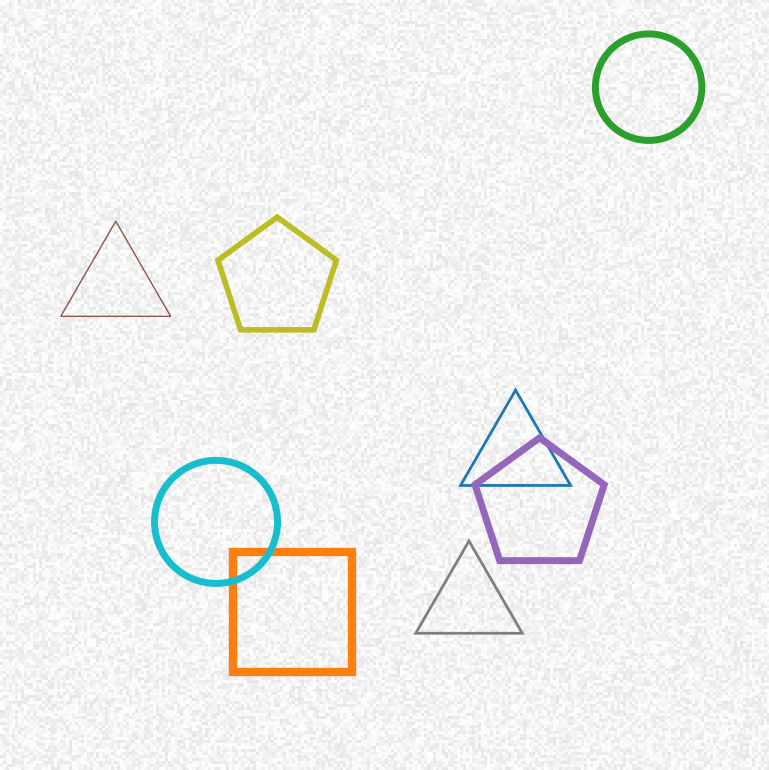[{"shape": "triangle", "thickness": 1, "radius": 0.41, "center": [0.67, 0.411]}, {"shape": "square", "thickness": 3, "radius": 0.39, "center": [0.38, 0.205]}, {"shape": "circle", "thickness": 2.5, "radius": 0.35, "center": [0.842, 0.887]}, {"shape": "pentagon", "thickness": 2.5, "radius": 0.44, "center": [0.701, 0.343]}, {"shape": "triangle", "thickness": 0.5, "radius": 0.41, "center": [0.15, 0.63]}, {"shape": "triangle", "thickness": 1, "radius": 0.4, "center": [0.609, 0.218]}, {"shape": "pentagon", "thickness": 2, "radius": 0.4, "center": [0.36, 0.637]}, {"shape": "circle", "thickness": 2.5, "radius": 0.4, "center": [0.281, 0.322]}]